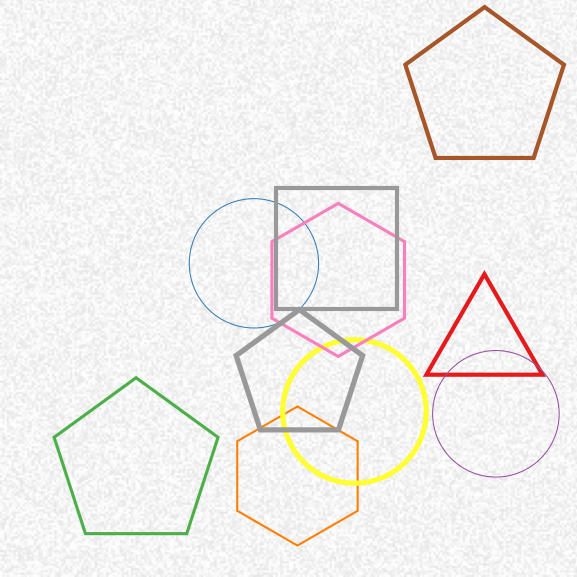[{"shape": "triangle", "thickness": 2, "radius": 0.58, "center": [0.839, 0.408]}, {"shape": "circle", "thickness": 0.5, "radius": 0.56, "center": [0.44, 0.543]}, {"shape": "pentagon", "thickness": 1.5, "radius": 0.75, "center": [0.236, 0.196]}, {"shape": "circle", "thickness": 0.5, "radius": 0.55, "center": [0.859, 0.283]}, {"shape": "hexagon", "thickness": 1, "radius": 0.6, "center": [0.515, 0.175]}, {"shape": "circle", "thickness": 2.5, "radius": 0.62, "center": [0.614, 0.287]}, {"shape": "pentagon", "thickness": 2, "radius": 0.72, "center": [0.839, 0.842]}, {"shape": "hexagon", "thickness": 1.5, "radius": 0.66, "center": [0.586, 0.514]}, {"shape": "square", "thickness": 2, "radius": 0.52, "center": [0.582, 0.569]}, {"shape": "pentagon", "thickness": 2.5, "radius": 0.58, "center": [0.518, 0.348]}]